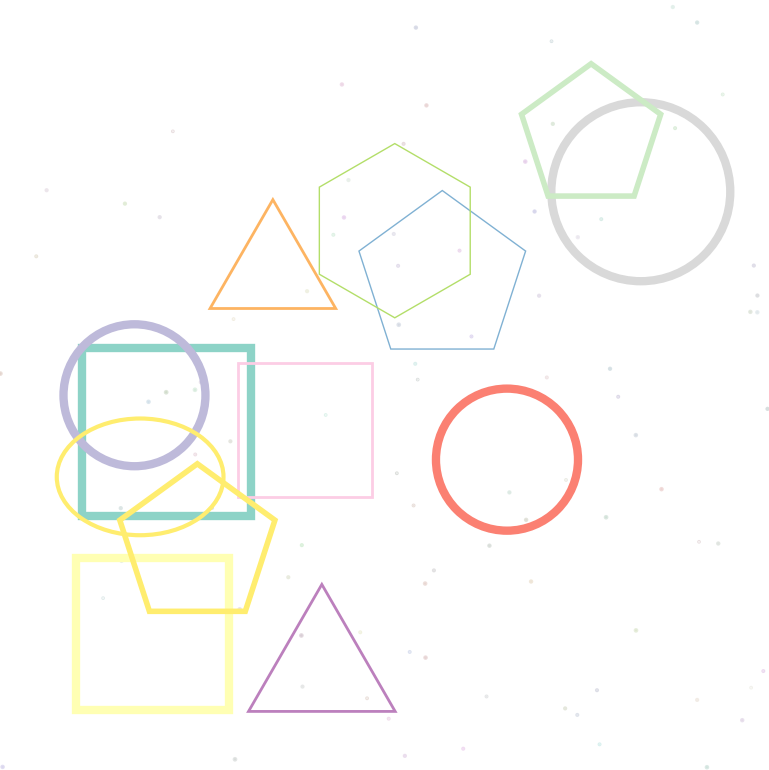[{"shape": "square", "thickness": 3, "radius": 0.55, "center": [0.216, 0.439]}, {"shape": "square", "thickness": 3, "radius": 0.5, "center": [0.198, 0.177]}, {"shape": "circle", "thickness": 3, "radius": 0.46, "center": [0.175, 0.487]}, {"shape": "circle", "thickness": 3, "radius": 0.46, "center": [0.658, 0.403]}, {"shape": "pentagon", "thickness": 0.5, "radius": 0.57, "center": [0.574, 0.639]}, {"shape": "triangle", "thickness": 1, "radius": 0.47, "center": [0.354, 0.646]}, {"shape": "hexagon", "thickness": 0.5, "radius": 0.57, "center": [0.513, 0.7]}, {"shape": "square", "thickness": 1, "radius": 0.44, "center": [0.396, 0.442]}, {"shape": "circle", "thickness": 3, "radius": 0.58, "center": [0.832, 0.751]}, {"shape": "triangle", "thickness": 1, "radius": 0.55, "center": [0.418, 0.131]}, {"shape": "pentagon", "thickness": 2, "radius": 0.47, "center": [0.768, 0.822]}, {"shape": "oval", "thickness": 1.5, "radius": 0.54, "center": [0.182, 0.381]}, {"shape": "pentagon", "thickness": 2, "radius": 0.53, "center": [0.256, 0.292]}]